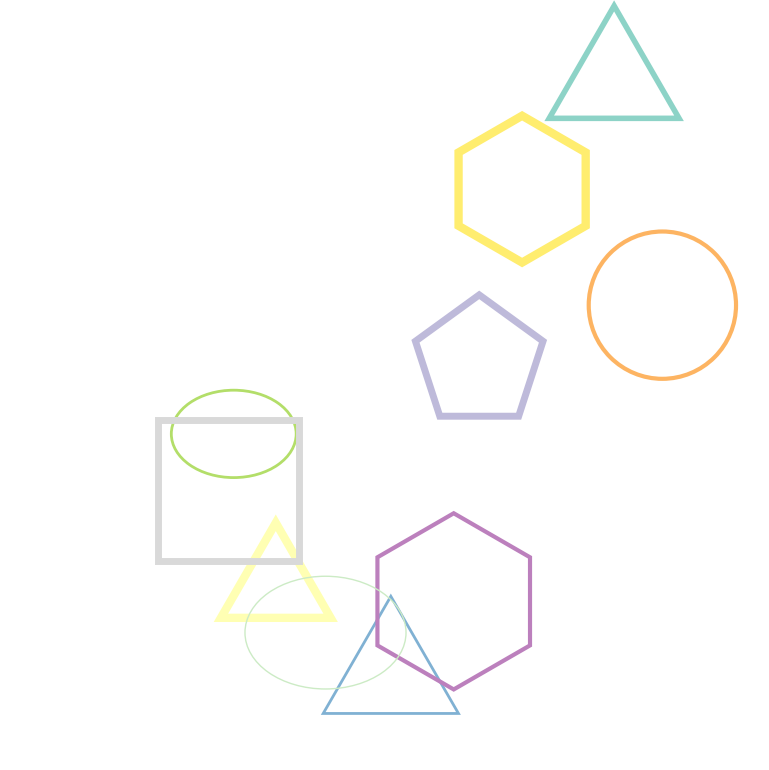[{"shape": "triangle", "thickness": 2, "radius": 0.49, "center": [0.798, 0.895]}, {"shape": "triangle", "thickness": 3, "radius": 0.41, "center": [0.358, 0.239]}, {"shape": "pentagon", "thickness": 2.5, "radius": 0.44, "center": [0.622, 0.53]}, {"shape": "triangle", "thickness": 1, "radius": 0.51, "center": [0.508, 0.124]}, {"shape": "circle", "thickness": 1.5, "radius": 0.48, "center": [0.86, 0.604]}, {"shape": "oval", "thickness": 1, "radius": 0.41, "center": [0.304, 0.437]}, {"shape": "square", "thickness": 2.5, "radius": 0.46, "center": [0.297, 0.363]}, {"shape": "hexagon", "thickness": 1.5, "radius": 0.57, "center": [0.589, 0.219]}, {"shape": "oval", "thickness": 0.5, "radius": 0.52, "center": [0.423, 0.178]}, {"shape": "hexagon", "thickness": 3, "radius": 0.48, "center": [0.678, 0.754]}]